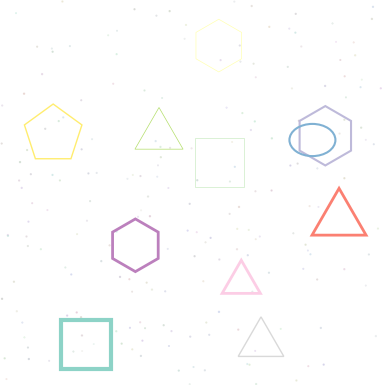[{"shape": "square", "thickness": 3, "radius": 0.32, "center": [0.224, 0.105]}, {"shape": "hexagon", "thickness": 0.5, "radius": 0.34, "center": [0.568, 0.882]}, {"shape": "hexagon", "thickness": 1.5, "radius": 0.39, "center": [0.845, 0.647]}, {"shape": "triangle", "thickness": 2, "radius": 0.41, "center": [0.881, 0.43]}, {"shape": "oval", "thickness": 1.5, "radius": 0.3, "center": [0.811, 0.636]}, {"shape": "triangle", "thickness": 0.5, "radius": 0.36, "center": [0.413, 0.649]}, {"shape": "triangle", "thickness": 2, "radius": 0.29, "center": [0.627, 0.267]}, {"shape": "triangle", "thickness": 1, "radius": 0.34, "center": [0.678, 0.108]}, {"shape": "hexagon", "thickness": 2, "radius": 0.34, "center": [0.352, 0.363]}, {"shape": "square", "thickness": 0.5, "radius": 0.32, "center": [0.57, 0.579]}, {"shape": "pentagon", "thickness": 1, "radius": 0.39, "center": [0.138, 0.651]}]